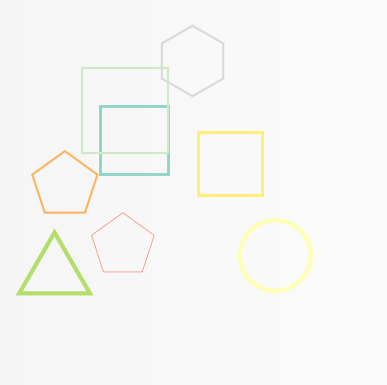[{"shape": "square", "thickness": 2, "radius": 0.44, "center": [0.346, 0.636]}, {"shape": "circle", "thickness": 3, "radius": 0.46, "center": [0.711, 0.336]}, {"shape": "pentagon", "thickness": 0.5, "radius": 0.43, "center": [0.317, 0.362]}, {"shape": "pentagon", "thickness": 1.5, "radius": 0.44, "center": [0.167, 0.519]}, {"shape": "triangle", "thickness": 3, "radius": 0.53, "center": [0.141, 0.291]}, {"shape": "hexagon", "thickness": 1.5, "radius": 0.46, "center": [0.497, 0.842]}, {"shape": "square", "thickness": 1.5, "radius": 0.55, "center": [0.322, 0.712]}, {"shape": "square", "thickness": 2, "radius": 0.41, "center": [0.593, 0.575]}]